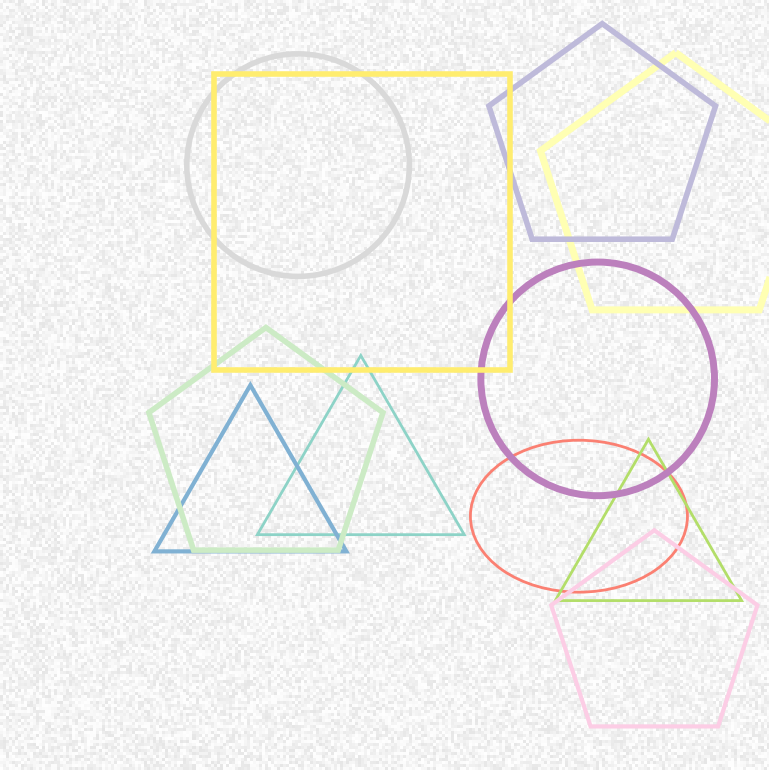[{"shape": "triangle", "thickness": 1, "radius": 0.78, "center": [0.469, 0.383]}, {"shape": "pentagon", "thickness": 2.5, "radius": 0.92, "center": [0.878, 0.747]}, {"shape": "pentagon", "thickness": 2, "radius": 0.77, "center": [0.782, 0.815]}, {"shape": "oval", "thickness": 1, "radius": 0.7, "center": [0.752, 0.33]}, {"shape": "triangle", "thickness": 1.5, "radius": 0.72, "center": [0.325, 0.356]}, {"shape": "triangle", "thickness": 1, "radius": 0.7, "center": [0.842, 0.29]}, {"shape": "pentagon", "thickness": 1.5, "radius": 0.7, "center": [0.85, 0.171]}, {"shape": "circle", "thickness": 2, "radius": 0.72, "center": [0.387, 0.786]}, {"shape": "circle", "thickness": 2.5, "radius": 0.76, "center": [0.776, 0.508]}, {"shape": "pentagon", "thickness": 2, "radius": 0.8, "center": [0.345, 0.415]}, {"shape": "square", "thickness": 2, "radius": 0.96, "center": [0.47, 0.712]}]